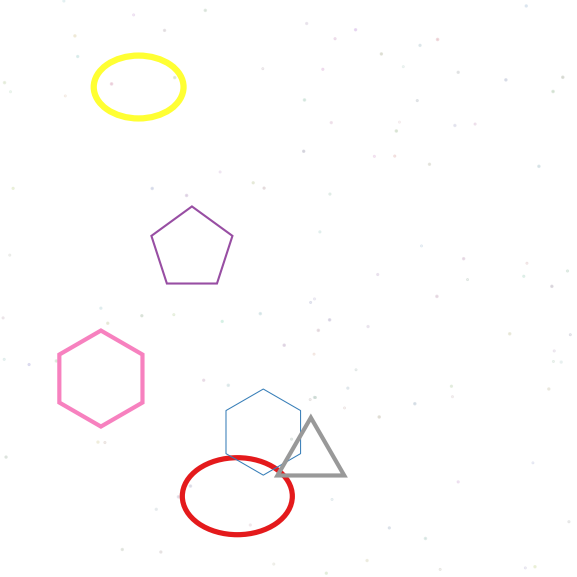[{"shape": "oval", "thickness": 2.5, "radius": 0.48, "center": [0.411, 0.14]}, {"shape": "hexagon", "thickness": 0.5, "radius": 0.37, "center": [0.456, 0.251]}, {"shape": "pentagon", "thickness": 1, "radius": 0.37, "center": [0.332, 0.568]}, {"shape": "oval", "thickness": 3, "radius": 0.39, "center": [0.24, 0.848]}, {"shape": "hexagon", "thickness": 2, "radius": 0.42, "center": [0.175, 0.344]}, {"shape": "triangle", "thickness": 2, "radius": 0.33, "center": [0.538, 0.209]}]